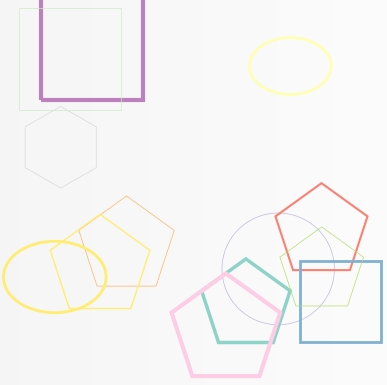[{"shape": "pentagon", "thickness": 2.5, "radius": 0.6, "center": [0.635, 0.207]}, {"shape": "oval", "thickness": 2, "radius": 0.53, "center": [0.749, 0.828]}, {"shape": "circle", "thickness": 0.5, "radius": 0.73, "center": [0.718, 0.302]}, {"shape": "pentagon", "thickness": 1.5, "radius": 0.62, "center": [0.83, 0.399]}, {"shape": "square", "thickness": 2, "radius": 0.52, "center": [0.879, 0.217]}, {"shape": "pentagon", "thickness": 0.5, "radius": 0.65, "center": [0.327, 0.362]}, {"shape": "pentagon", "thickness": 0.5, "radius": 0.57, "center": [0.83, 0.297]}, {"shape": "pentagon", "thickness": 3, "radius": 0.74, "center": [0.583, 0.142]}, {"shape": "hexagon", "thickness": 0.5, "radius": 0.53, "center": [0.157, 0.618]}, {"shape": "square", "thickness": 3, "radius": 0.66, "center": [0.237, 0.872]}, {"shape": "square", "thickness": 0.5, "radius": 0.66, "center": [0.18, 0.847]}, {"shape": "oval", "thickness": 2, "radius": 0.66, "center": [0.141, 0.281]}, {"shape": "pentagon", "thickness": 1, "radius": 0.68, "center": [0.258, 0.308]}]